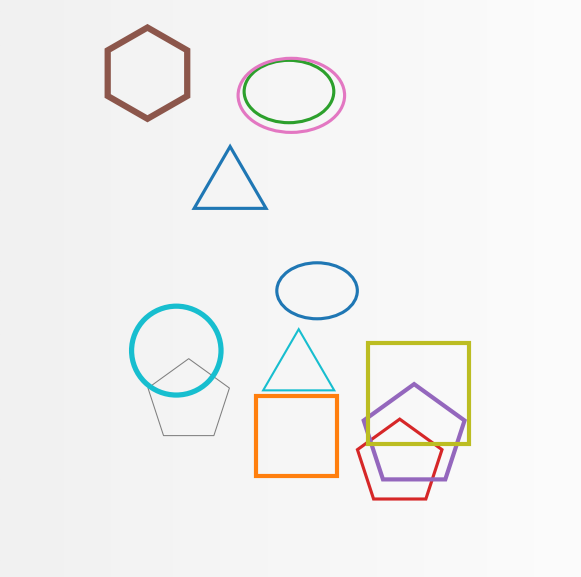[{"shape": "triangle", "thickness": 1.5, "radius": 0.36, "center": [0.396, 0.674]}, {"shape": "oval", "thickness": 1.5, "radius": 0.35, "center": [0.545, 0.496]}, {"shape": "square", "thickness": 2, "radius": 0.35, "center": [0.509, 0.244]}, {"shape": "oval", "thickness": 1.5, "radius": 0.39, "center": [0.497, 0.841]}, {"shape": "pentagon", "thickness": 1.5, "radius": 0.38, "center": [0.688, 0.197]}, {"shape": "pentagon", "thickness": 2, "radius": 0.46, "center": [0.712, 0.243]}, {"shape": "hexagon", "thickness": 3, "radius": 0.39, "center": [0.254, 0.872]}, {"shape": "oval", "thickness": 1.5, "radius": 0.46, "center": [0.501, 0.834]}, {"shape": "pentagon", "thickness": 0.5, "radius": 0.37, "center": [0.325, 0.304]}, {"shape": "square", "thickness": 2, "radius": 0.44, "center": [0.72, 0.318]}, {"shape": "triangle", "thickness": 1, "radius": 0.35, "center": [0.514, 0.359]}, {"shape": "circle", "thickness": 2.5, "radius": 0.38, "center": [0.303, 0.392]}]